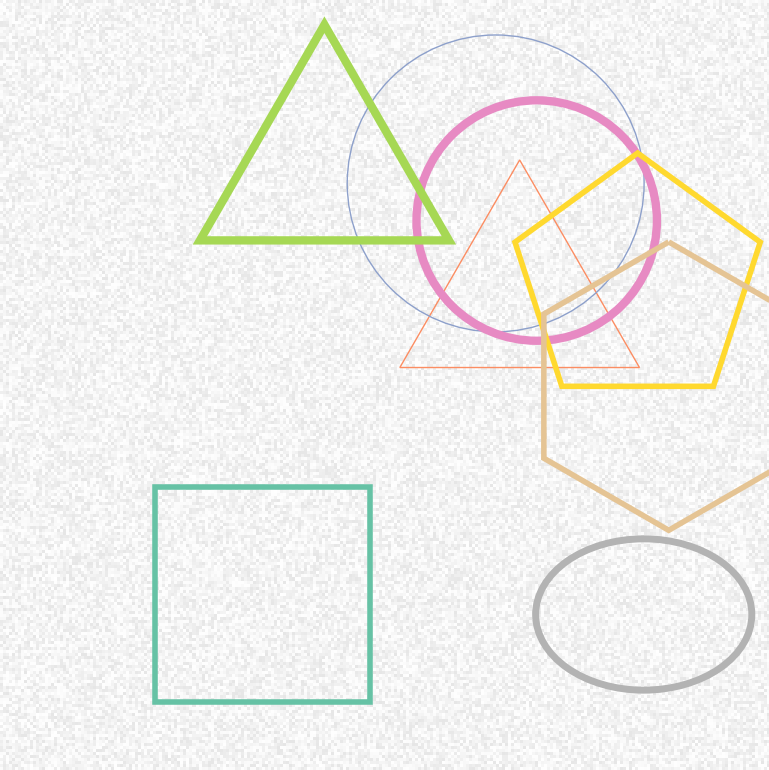[{"shape": "square", "thickness": 2, "radius": 0.7, "center": [0.341, 0.228]}, {"shape": "triangle", "thickness": 0.5, "radius": 0.9, "center": [0.675, 0.613]}, {"shape": "circle", "thickness": 0.5, "radius": 0.96, "center": [0.644, 0.762]}, {"shape": "circle", "thickness": 3, "radius": 0.78, "center": [0.697, 0.714]}, {"shape": "triangle", "thickness": 3, "radius": 0.93, "center": [0.421, 0.781]}, {"shape": "pentagon", "thickness": 2, "radius": 0.84, "center": [0.828, 0.634]}, {"shape": "hexagon", "thickness": 2, "radius": 0.94, "center": [0.868, 0.499]}, {"shape": "oval", "thickness": 2.5, "radius": 0.7, "center": [0.836, 0.202]}]